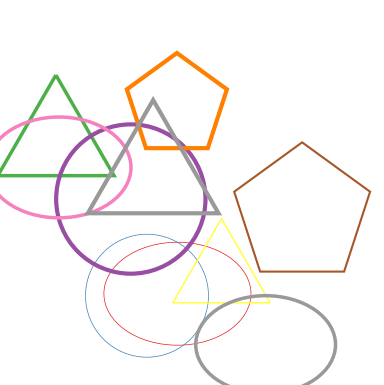[{"shape": "oval", "thickness": 0.5, "radius": 0.96, "center": [0.461, 0.237]}, {"shape": "circle", "thickness": 0.5, "radius": 0.8, "center": [0.382, 0.232]}, {"shape": "triangle", "thickness": 2.5, "radius": 0.87, "center": [0.145, 0.631]}, {"shape": "circle", "thickness": 3, "radius": 0.97, "center": [0.34, 0.483]}, {"shape": "pentagon", "thickness": 3, "radius": 0.68, "center": [0.459, 0.726]}, {"shape": "triangle", "thickness": 1, "radius": 0.73, "center": [0.575, 0.287]}, {"shape": "pentagon", "thickness": 1.5, "radius": 0.93, "center": [0.785, 0.445]}, {"shape": "oval", "thickness": 2.5, "radius": 0.94, "center": [0.153, 0.565]}, {"shape": "triangle", "thickness": 3, "radius": 0.98, "center": [0.398, 0.544]}, {"shape": "oval", "thickness": 2.5, "radius": 0.91, "center": [0.69, 0.105]}]